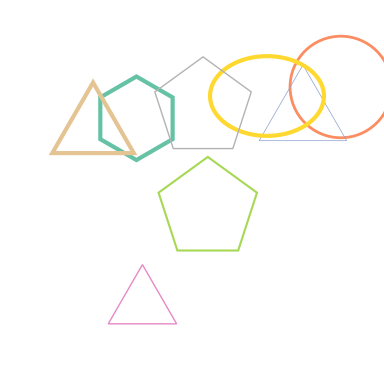[{"shape": "hexagon", "thickness": 3, "radius": 0.54, "center": [0.354, 0.693]}, {"shape": "circle", "thickness": 2, "radius": 0.66, "center": [0.885, 0.774]}, {"shape": "triangle", "thickness": 0.5, "radius": 0.66, "center": [0.787, 0.7]}, {"shape": "triangle", "thickness": 1, "radius": 0.51, "center": [0.37, 0.21]}, {"shape": "pentagon", "thickness": 1.5, "radius": 0.67, "center": [0.54, 0.458]}, {"shape": "oval", "thickness": 3, "radius": 0.74, "center": [0.694, 0.751]}, {"shape": "triangle", "thickness": 3, "radius": 0.61, "center": [0.242, 0.663]}, {"shape": "pentagon", "thickness": 1, "radius": 0.66, "center": [0.527, 0.721]}]